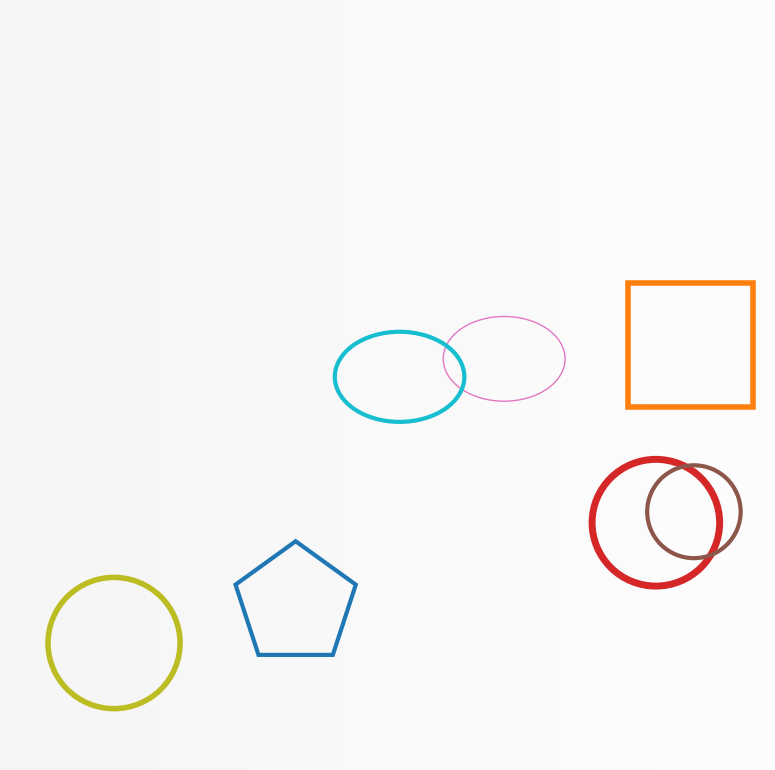[{"shape": "pentagon", "thickness": 1.5, "radius": 0.41, "center": [0.382, 0.215]}, {"shape": "square", "thickness": 2, "radius": 0.4, "center": [0.891, 0.552]}, {"shape": "circle", "thickness": 2.5, "radius": 0.41, "center": [0.846, 0.321]}, {"shape": "circle", "thickness": 1.5, "radius": 0.3, "center": [0.895, 0.335]}, {"shape": "oval", "thickness": 0.5, "radius": 0.39, "center": [0.651, 0.534]}, {"shape": "circle", "thickness": 2, "radius": 0.43, "center": [0.147, 0.165]}, {"shape": "oval", "thickness": 1.5, "radius": 0.42, "center": [0.516, 0.511]}]